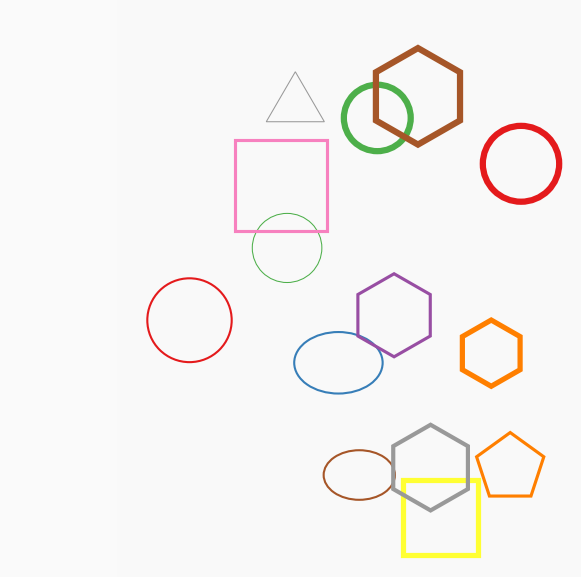[{"shape": "circle", "thickness": 1, "radius": 0.36, "center": [0.326, 0.445]}, {"shape": "circle", "thickness": 3, "radius": 0.33, "center": [0.896, 0.716]}, {"shape": "oval", "thickness": 1, "radius": 0.38, "center": [0.582, 0.371]}, {"shape": "circle", "thickness": 0.5, "radius": 0.3, "center": [0.494, 0.57]}, {"shape": "circle", "thickness": 3, "radius": 0.29, "center": [0.649, 0.795]}, {"shape": "hexagon", "thickness": 1.5, "radius": 0.36, "center": [0.678, 0.453]}, {"shape": "pentagon", "thickness": 1.5, "radius": 0.3, "center": [0.878, 0.189]}, {"shape": "hexagon", "thickness": 2.5, "radius": 0.29, "center": [0.845, 0.388]}, {"shape": "square", "thickness": 2.5, "radius": 0.33, "center": [0.758, 0.103]}, {"shape": "hexagon", "thickness": 3, "radius": 0.42, "center": [0.719, 0.832]}, {"shape": "oval", "thickness": 1, "radius": 0.31, "center": [0.618, 0.177]}, {"shape": "square", "thickness": 1.5, "radius": 0.4, "center": [0.483, 0.678]}, {"shape": "hexagon", "thickness": 2, "radius": 0.37, "center": [0.741, 0.189]}, {"shape": "triangle", "thickness": 0.5, "radius": 0.29, "center": [0.508, 0.817]}]